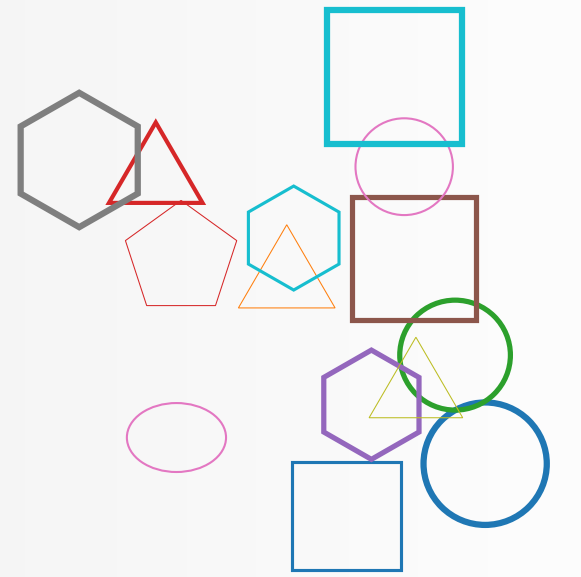[{"shape": "circle", "thickness": 3, "radius": 0.53, "center": [0.835, 0.196]}, {"shape": "square", "thickness": 1.5, "radius": 0.47, "center": [0.596, 0.106]}, {"shape": "triangle", "thickness": 0.5, "radius": 0.48, "center": [0.493, 0.514]}, {"shape": "circle", "thickness": 2.5, "radius": 0.48, "center": [0.783, 0.384]}, {"shape": "pentagon", "thickness": 0.5, "radius": 0.5, "center": [0.312, 0.551]}, {"shape": "triangle", "thickness": 2, "radius": 0.46, "center": [0.268, 0.694]}, {"shape": "hexagon", "thickness": 2.5, "radius": 0.47, "center": [0.639, 0.298]}, {"shape": "square", "thickness": 2.5, "radius": 0.53, "center": [0.712, 0.552]}, {"shape": "circle", "thickness": 1, "radius": 0.42, "center": [0.695, 0.71]}, {"shape": "oval", "thickness": 1, "radius": 0.43, "center": [0.304, 0.242]}, {"shape": "hexagon", "thickness": 3, "radius": 0.58, "center": [0.136, 0.722]}, {"shape": "triangle", "thickness": 0.5, "radius": 0.46, "center": [0.716, 0.322]}, {"shape": "square", "thickness": 3, "radius": 0.58, "center": [0.678, 0.866]}, {"shape": "hexagon", "thickness": 1.5, "radius": 0.45, "center": [0.505, 0.587]}]